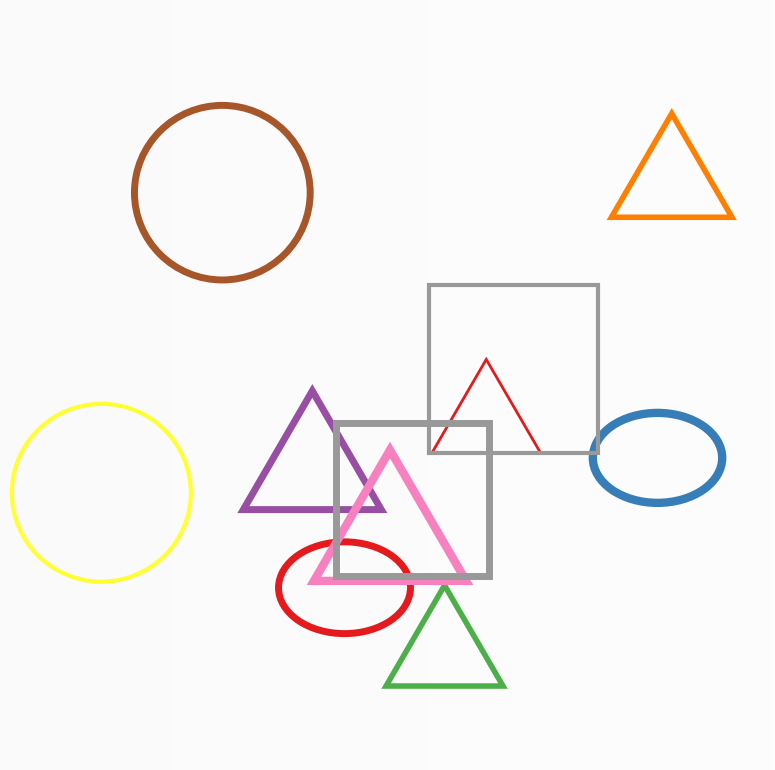[{"shape": "triangle", "thickness": 1, "radius": 0.4, "center": [0.627, 0.452]}, {"shape": "oval", "thickness": 2.5, "radius": 0.43, "center": [0.445, 0.237]}, {"shape": "oval", "thickness": 3, "radius": 0.42, "center": [0.848, 0.405]}, {"shape": "triangle", "thickness": 2, "radius": 0.44, "center": [0.574, 0.153]}, {"shape": "triangle", "thickness": 2.5, "radius": 0.51, "center": [0.403, 0.39]}, {"shape": "triangle", "thickness": 2, "radius": 0.45, "center": [0.867, 0.763]}, {"shape": "circle", "thickness": 1.5, "radius": 0.58, "center": [0.131, 0.36]}, {"shape": "circle", "thickness": 2.5, "radius": 0.57, "center": [0.287, 0.75]}, {"shape": "triangle", "thickness": 3, "radius": 0.57, "center": [0.503, 0.302]}, {"shape": "square", "thickness": 1.5, "radius": 0.55, "center": [0.662, 0.521]}, {"shape": "square", "thickness": 2.5, "radius": 0.5, "center": [0.532, 0.351]}]